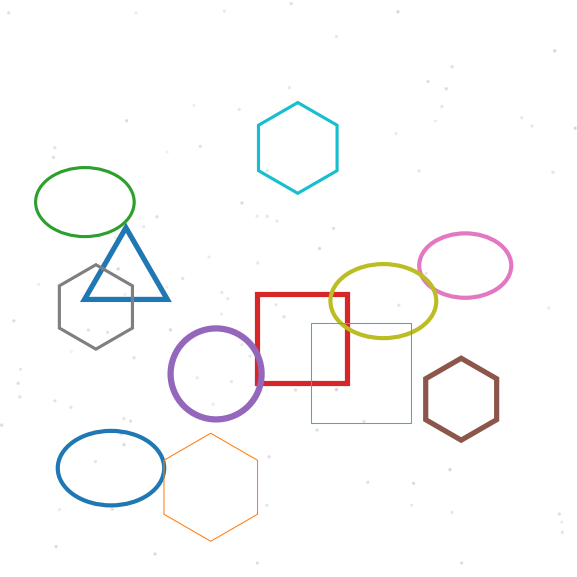[{"shape": "oval", "thickness": 2, "radius": 0.46, "center": [0.192, 0.189]}, {"shape": "triangle", "thickness": 2.5, "radius": 0.41, "center": [0.218, 0.522]}, {"shape": "hexagon", "thickness": 0.5, "radius": 0.47, "center": [0.365, 0.155]}, {"shape": "oval", "thickness": 1.5, "radius": 0.43, "center": [0.147, 0.649]}, {"shape": "square", "thickness": 2.5, "radius": 0.39, "center": [0.523, 0.413]}, {"shape": "circle", "thickness": 3, "radius": 0.39, "center": [0.374, 0.352]}, {"shape": "hexagon", "thickness": 2.5, "radius": 0.35, "center": [0.799, 0.308]}, {"shape": "oval", "thickness": 2, "radius": 0.4, "center": [0.806, 0.539]}, {"shape": "hexagon", "thickness": 1.5, "radius": 0.37, "center": [0.166, 0.468]}, {"shape": "oval", "thickness": 2, "radius": 0.46, "center": [0.664, 0.478]}, {"shape": "hexagon", "thickness": 1.5, "radius": 0.39, "center": [0.516, 0.743]}, {"shape": "square", "thickness": 0.5, "radius": 0.43, "center": [0.625, 0.353]}]